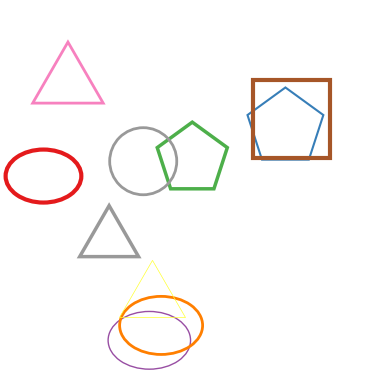[{"shape": "oval", "thickness": 3, "radius": 0.49, "center": [0.113, 0.543]}, {"shape": "pentagon", "thickness": 1.5, "radius": 0.52, "center": [0.741, 0.669]}, {"shape": "pentagon", "thickness": 2.5, "radius": 0.48, "center": [0.499, 0.587]}, {"shape": "oval", "thickness": 1, "radius": 0.54, "center": [0.388, 0.116]}, {"shape": "oval", "thickness": 2, "radius": 0.54, "center": [0.418, 0.155]}, {"shape": "triangle", "thickness": 0.5, "radius": 0.5, "center": [0.396, 0.225]}, {"shape": "square", "thickness": 3, "radius": 0.5, "center": [0.758, 0.691]}, {"shape": "triangle", "thickness": 2, "radius": 0.53, "center": [0.176, 0.785]}, {"shape": "triangle", "thickness": 2.5, "radius": 0.44, "center": [0.283, 0.378]}, {"shape": "circle", "thickness": 2, "radius": 0.44, "center": [0.372, 0.581]}]